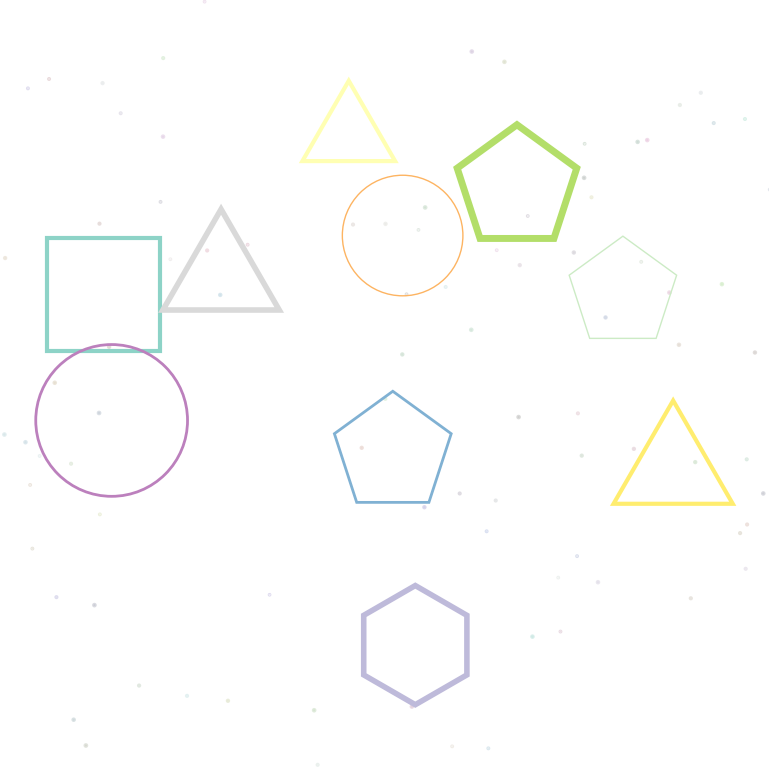[{"shape": "square", "thickness": 1.5, "radius": 0.37, "center": [0.135, 0.617]}, {"shape": "triangle", "thickness": 1.5, "radius": 0.35, "center": [0.453, 0.826]}, {"shape": "hexagon", "thickness": 2, "radius": 0.39, "center": [0.539, 0.162]}, {"shape": "pentagon", "thickness": 1, "radius": 0.4, "center": [0.51, 0.412]}, {"shape": "circle", "thickness": 0.5, "radius": 0.39, "center": [0.523, 0.694]}, {"shape": "pentagon", "thickness": 2.5, "radius": 0.41, "center": [0.671, 0.756]}, {"shape": "triangle", "thickness": 2, "radius": 0.44, "center": [0.287, 0.641]}, {"shape": "circle", "thickness": 1, "radius": 0.49, "center": [0.145, 0.454]}, {"shape": "pentagon", "thickness": 0.5, "radius": 0.37, "center": [0.809, 0.62]}, {"shape": "triangle", "thickness": 1.5, "radius": 0.45, "center": [0.874, 0.39]}]